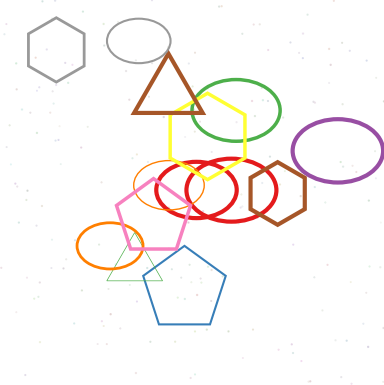[{"shape": "oval", "thickness": 3, "radius": 0.52, "center": [0.51, 0.507]}, {"shape": "oval", "thickness": 3, "radius": 0.58, "center": [0.601, 0.506]}, {"shape": "pentagon", "thickness": 1.5, "radius": 0.56, "center": [0.479, 0.249]}, {"shape": "oval", "thickness": 2.5, "radius": 0.57, "center": [0.613, 0.713]}, {"shape": "triangle", "thickness": 0.5, "radius": 0.42, "center": [0.35, 0.312]}, {"shape": "oval", "thickness": 3, "radius": 0.59, "center": [0.878, 0.608]}, {"shape": "oval", "thickness": 1, "radius": 0.46, "center": [0.439, 0.519]}, {"shape": "oval", "thickness": 2, "radius": 0.43, "center": [0.286, 0.361]}, {"shape": "hexagon", "thickness": 2.5, "radius": 0.56, "center": [0.539, 0.646]}, {"shape": "hexagon", "thickness": 3, "radius": 0.41, "center": [0.721, 0.497]}, {"shape": "triangle", "thickness": 3, "radius": 0.51, "center": [0.437, 0.758]}, {"shape": "pentagon", "thickness": 2.5, "radius": 0.51, "center": [0.399, 0.435]}, {"shape": "hexagon", "thickness": 2, "radius": 0.42, "center": [0.146, 0.87]}, {"shape": "oval", "thickness": 1.5, "radius": 0.41, "center": [0.36, 0.894]}]